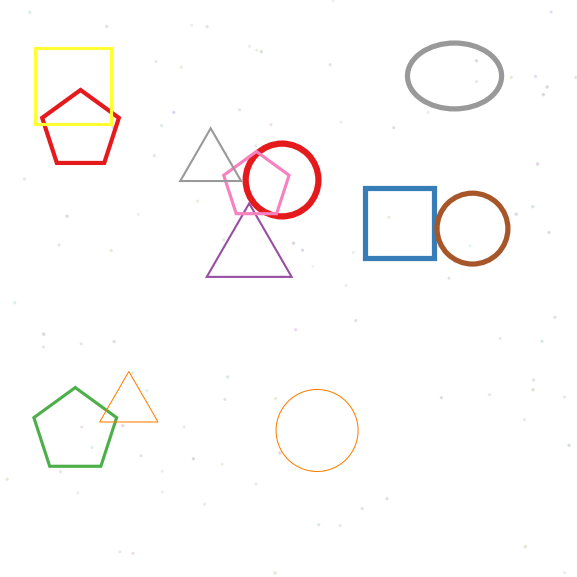[{"shape": "circle", "thickness": 3, "radius": 0.31, "center": [0.488, 0.687]}, {"shape": "pentagon", "thickness": 2, "radius": 0.35, "center": [0.139, 0.773]}, {"shape": "square", "thickness": 2.5, "radius": 0.3, "center": [0.692, 0.613]}, {"shape": "pentagon", "thickness": 1.5, "radius": 0.38, "center": [0.13, 0.253]}, {"shape": "triangle", "thickness": 1, "radius": 0.42, "center": [0.431, 0.562]}, {"shape": "triangle", "thickness": 0.5, "radius": 0.29, "center": [0.223, 0.298]}, {"shape": "circle", "thickness": 0.5, "radius": 0.36, "center": [0.549, 0.254]}, {"shape": "square", "thickness": 1.5, "radius": 0.33, "center": [0.127, 0.85]}, {"shape": "circle", "thickness": 2.5, "radius": 0.31, "center": [0.818, 0.603]}, {"shape": "pentagon", "thickness": 1.5, "radius": 0.3, "center": [0.444, 0.677]}, {"shape": "triangle", "thickness": 1, "radius": 0.3, "center": [0.365, 0.716]}, {"shape": "oval", "thickness": 2.5, "radius": 0.41, "center": [0.787, 0.868]}]